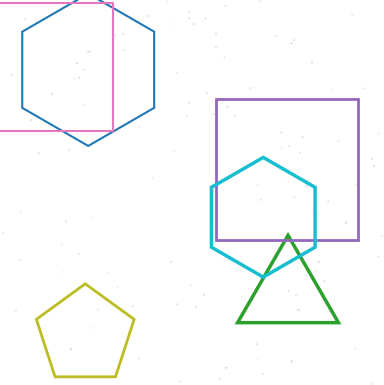[{"shape": "hexagon", "thickness": 1.5, "radius": 0.99, "center": [0.229, 0.819]}, {"shape": "triangle", "thickness": 2.5, "radius": 0.76, "center": [0.748, 0.238]}, {"shape": "square", "thickness": 2, "radius": 0.92, "center": [0.745, 0.56]}, {"shape": "square", "thickness": 1.5, "radius": 0.83, "center": [0.127, 0.826]}, {"shape": "pentagon", "thickness": 2, "radius": 0.67, "center": [0.221, 0.129]}, {"shape": "hexagon", "thickness": 2.5, "radius": 0.78, "center": [0.684, 0.436]}]